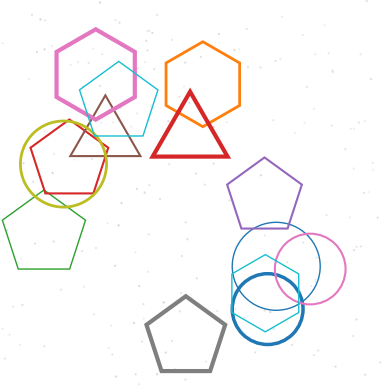[{"shape": "circle", "thickness": 2.5, "radius": 0.46, "center": [0.695, 0.197]}, {"shape": "circle", "thickness": 1, "radius": 0.57, "center": [0.717, 0.308]}, {"shape": "hexagon", "thickness": 2, "radius": 0.55, "center": [0.527, 0.781]}, {"shape": "pentagon", "thickness": 1, "radius": 0.57, "center": [0.114, 0.393]}, {"shape": "pentagon", "thickness": 1.5, "radius": 0.53, "center": [0.18, 0.583]}, {"shape": "triangle", "thickness": 3, "radius": 0.56, "center": [0.494, 0.649]}, {"shape": "pentagon", "thickness": 1.5, "radius": 0.51, "center": [0.687, 0.489]}, {"shape": "triangle", "thickness": 1.5, "radius": 0.53, "center": [0.274, 0.647]}, {"shape": "circle", "thickness": 1.5, "radius": 0.46, "center": [0.806, 0.301]}, {"shape": "hexagon", "thickness": 3, "radius": 0.59, "center": [0.249, 0.807]}, {"shape": "pentagon", "thickness": 3, "radius": 0.54, "center": [0.483, 0.123]}, {"shape": "circle", "thickness": 2, "radius": 0.56, "center": [0.165, 0.574]}, {"shape": "hexagon", "thickness": 1, "radius": 0.5, "center": [0.689, 0.238]}, {"shape": "pentagon", "thickness": 1, "radius": 0.54, "center": [0.308, 0.733]}]